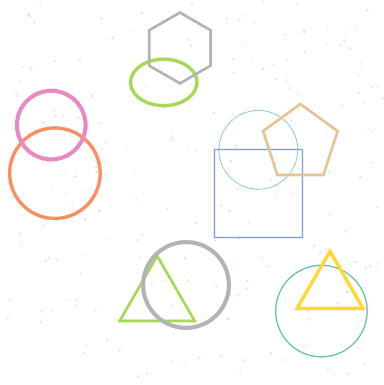[{"shape": "circle", "thickness": 1, "radius": 0.59, "center": [0.835, 0.192]}, {"shape": "circle", "thickness": 0.5, "radius": 0.51, "center": [0.671, 0.611]}, {"shape": "circle", "thickness": 2.5, "radius": 0.59, "center": [0.143, 0.55]}, {"shape": "square", "thickness": 1, "radius": 0.57, "center": [0.671, 0.499]}, {"shape": "circle", "thickness": 3, "radius": 0.45, "center": [0.133, 0.675]}, {"shape": "oval", "thickness": 2.5, "radius": 0.43, "center": [0.425, 0.786]}, {"shape": "triangle", "thickness": 2, "radius": 0.56, "center": [0.408, 0.223]}, {"shape": "triangle", "thickness": 2.5, "radius": 0.49, "center": [0.857, 0.248]}, {"shape": "pentagon", "thickness": 2, "radius": 0.51, "center": [0.78, 0.628]}, {"shape": "circle", "thickness": 3, "radius": 0.56, "center": [0.483, 0.26]}, {"shape": "hexagon", "thickness": 2, "radius": 0.46, "center": [0.467, 0.875]}]